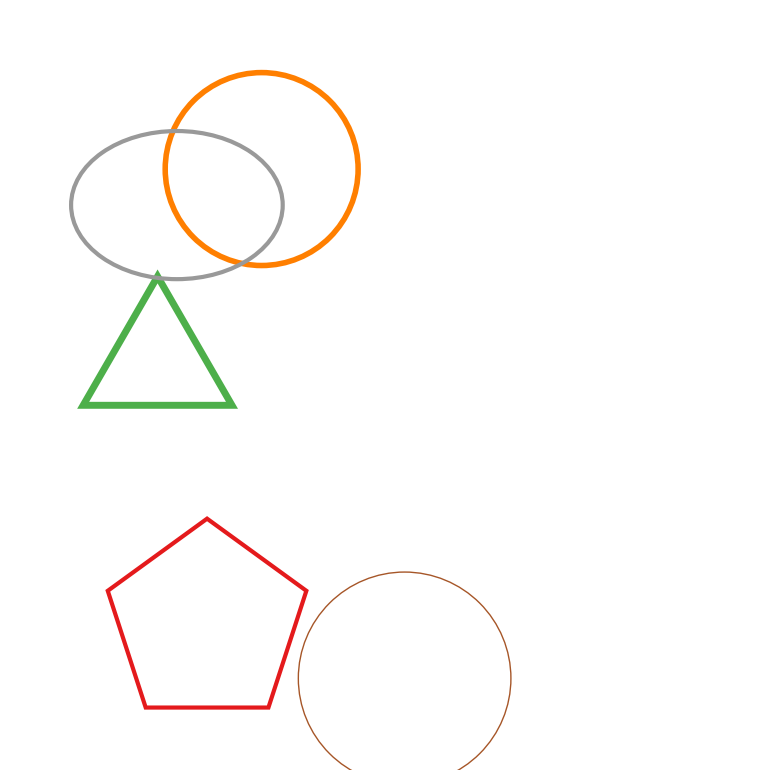[{"shape": "pentagon", "thickness": 1.5, "radius": 0.68, "center": [0.269, 0.191]}, {"shape": "triangle", "thickness": 2.5, "radius": 0.56, "center": [0.205, 0.529]}, {"shape": "circle", "thickness": 2, "radius": 0.63, "center": [0.34, 0.78]}, {"shape": "circle", "thickness": 0.5, "radius": 0.69, "center": [0.525, 0.119]}, {"shape": "oval", "thickness": 1.5, "radius": 0.69, "center": [0.23, 0.734]}]